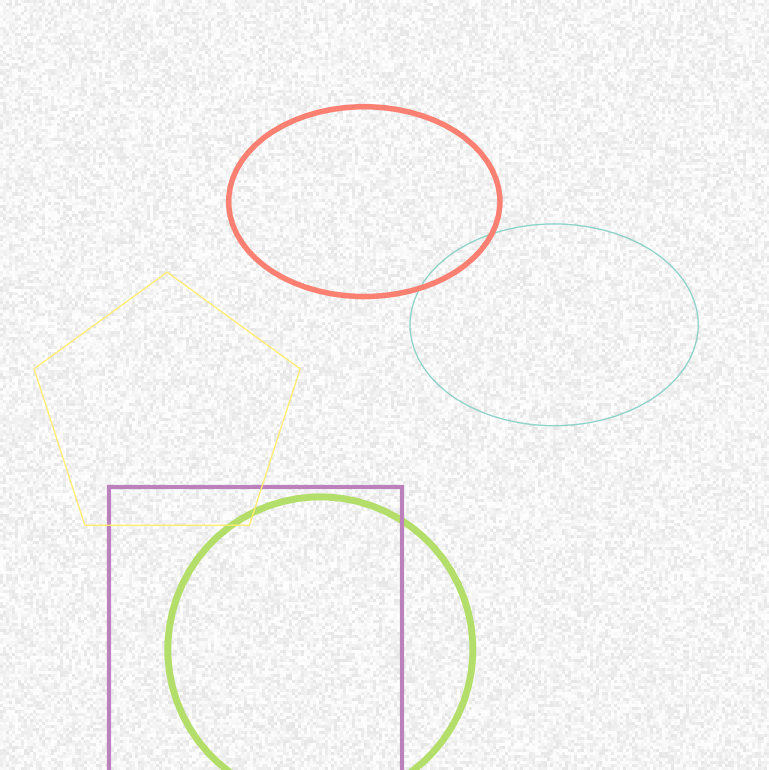[{"shape": "oval", "thickness": 0.5, "radius": 0.94, "center": [0.72, 0.578]}, {"shape": "oval", "thickness": 2, "radius": 0.88, "center": [0.473, 0.738]}, {"shape": "circle", "thickness": 2.5, "radius": 0.99, "center": [0.416, 0.157]}, {"shape": "square", "thickness": 1.5, "radius": 0.95, "center": [0.332, 0.177]}, {"shape": "pentagon", "thickness": 0.5, "radius": 0.91, "center": [0.217, 0.465]}]